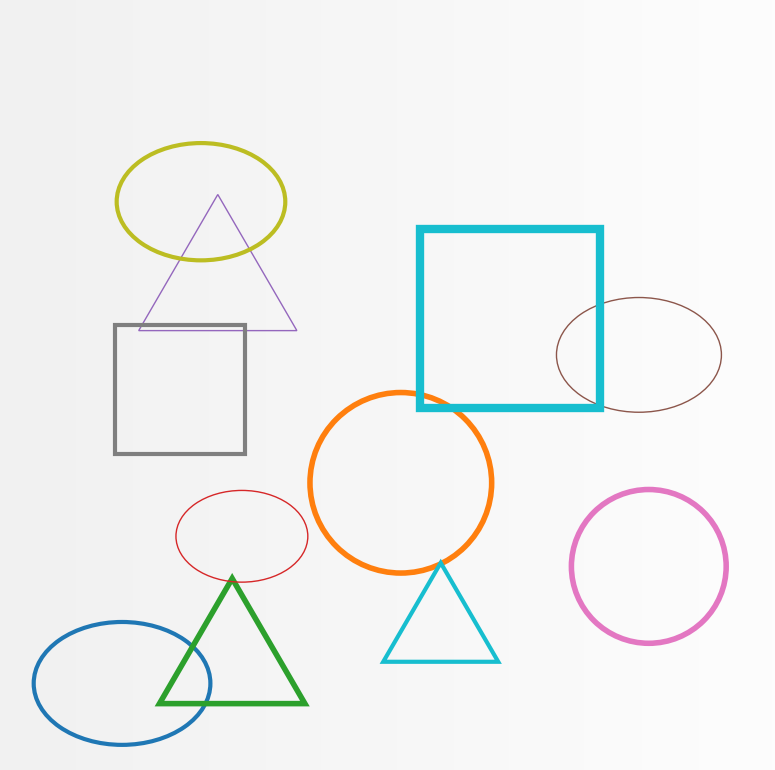[{"shape": "oval", "thickness": 1.5, "radius": 0.57, "center": [0.157, 0.112]}, {"shape": "circle", "thickness": 2, "radius": 0.59, "center": [0.517, 0.373]}, {"shape": "triangle", "thickness": 2, "radius": 0.54, "center": [0.3, 0.14]}, {"shape": "oval", "thickness": 0.5, "radius": 0.43, "center": [0.312, 0.304]}, {"shape": "triangle", "thickness": 0.5, "radius": 0.59, "center": [0.281, 0.63]}, {"shape": "oval", "thickness": 0.5, "radius": 0.53, "center": [0.824, 0.539]}, {"shape": "circle", "thickness": 2, "radius": 0.5, "center": [0.837, 0.264]}, {"shape": "square", "thickness": 1.5, "radius": 0.42, "center": [0.232, 0.494]}, {"shape": "oval", "thickness": 1.5, "radius": 0.54, "center": [0.259, 0.738]}, {"shape": "triangle", "thickness": 1.5, "radius": 0.43, "center": [0.569, 0.183]}, {"shape": "square", "thickness": 3, "radius": 0.58, "center": [0.658, 0.586]}]